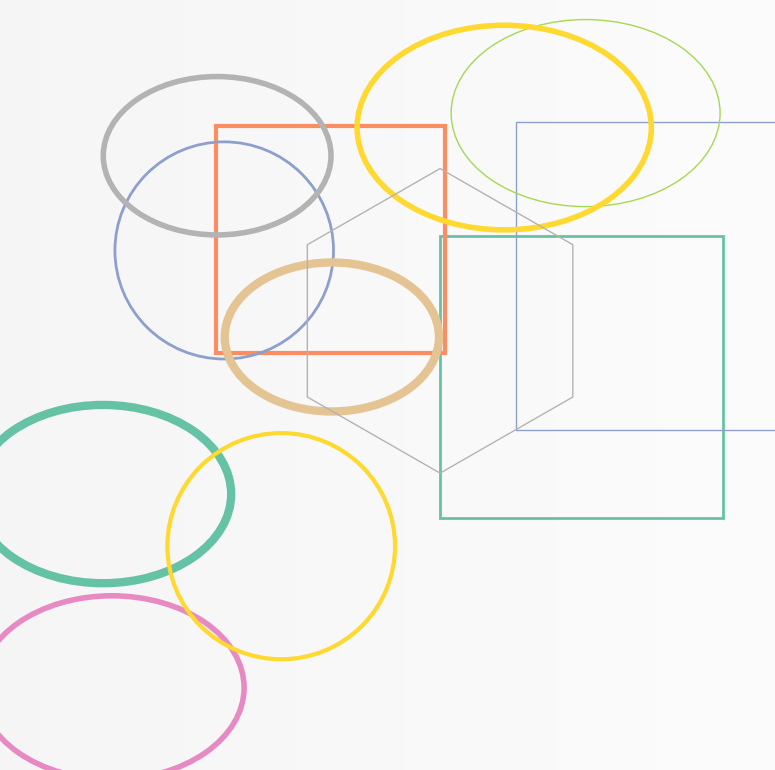[{"shape": "oval", "thickness": 3, "radius": 0.83, "center": [0.133, 0.358]}, {"shape": "square", "thickness": 1, "radius": 0.91, "center": [0.75, 0.51]}, {"shape": "square", "thickness": 1.5, "radius": 0.74, "center": [0.427, 0.689]}, {"shape": "circle", "thickness": 1, "radius": 0.71, "center": [0.289, 0.675]}, {"shape": "square", "thickness": 0.5, "radius": 1.0, "center": [0.866, 0.641]}, {"shape": "oval", "thickness": 2, "radius": 0.85, "center": [0.144, 0.107]}, {"shape": "oval", "thickness": 0.5, "radius": 0.87, "center": [0.756, 0.853]}, {"shape": "oval", "thickness": 2, "radius": 0.95, "center": [0.651, 0.834]}, {"shape": "circle", "thickness": 1.5, "radius": 0.73, "center": [0.363, 0.291]}, {"shape": "oval", "thickness": 3, "radius": 0.69, "center": [0.428, 0.562]}, {"shape": "hexagon", "thickness": 0.5, "radius": 0.99, "center": [0.568, 0.583]}, {"shape": "oval", "thickness": 2, "radius": 0.73, "center": [0.28, 0.798]}]